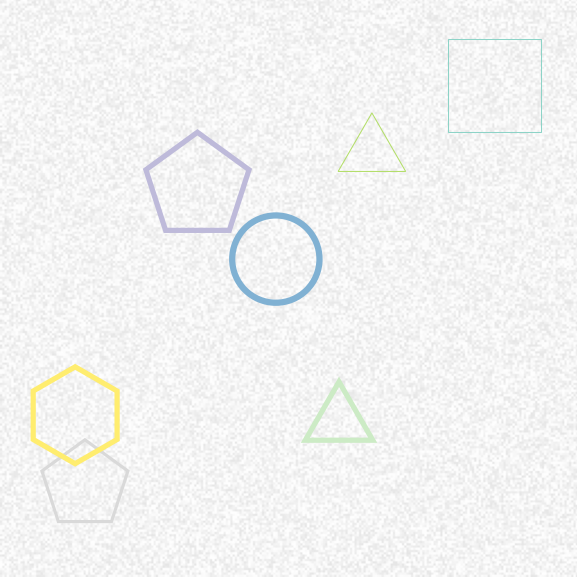[{"shape": "square", "thickness": 0.5, "radius": 0.4, "center": [0.856, 0.851]}, {"shape": "pentagon", "thickness": 2.5, "radius": 0.47, "center": [0.342, 0.676]}, {"shape": "circle", "thickness": 3, "radius": 0.38, "center": [0.478, 0.55]}, {"shape": "triangle", "thickness": 0.5, "radius": 0.34, "center": [0.644, 0.736]}, {"shape": "pentagon", "thickness": 1.5, "radius": 0.39, "center": [0.147, 0.159]}, {"shape": "triangle", "thickness": 2.5, "radius": 0.34, "center": [0.587, 0.271]}, {"shape": "hexagon", "thickness": 2.5, "radius": 0.42, "center": [0.13, 0.28]}]